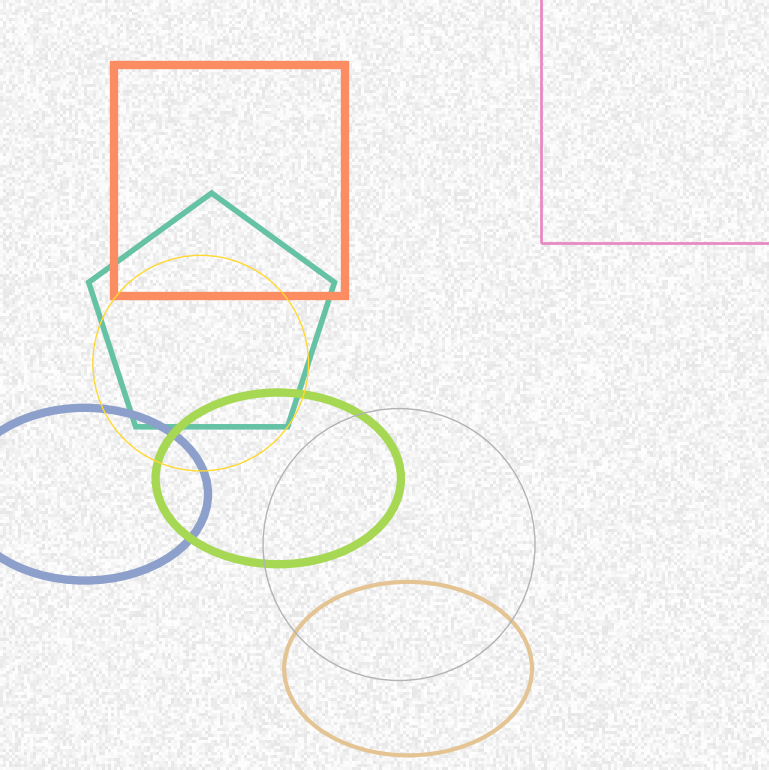[{"shape": "pentagon", "thickness": 2, "radius": 0.84, "center": [0.275, 0.581]}, {"shape": "square", "thickness": 3, "radius": 0.75, "center": [0.298, 0.765]}, {"shape": "oval", "thickness": 3, "radius": 0.8, "center": [0.11, 0.358]}, {"shape": "square", "thickness": 1, "radius": 0.97, "center": [0.896, 0.878]}, {"shape": "oval", "thickness": 3, "radius": 0.8, "center": [0.361, 0.379]}, {"shape": "circle", "thickness": 0.5, "radius": 0.7, "center": [0.261, 0.528]}, {"shape": "oval", "thickness": 1.5, "radius": 0.8, "center": [0.53, 0.132]}, {"shape": "circle", "thickness": 0.5, "radius": 0.88, "center": [0.518, 0.293]}]